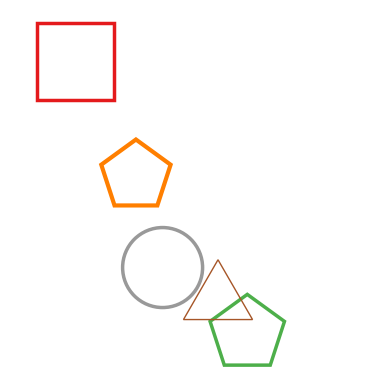[{"shape": "square", "thickness": 2.5, "radius": 0.5, "center": [0.196, 0.839]}, {"shape": "pentagon", "thickness": 2.5, "radius": 0.51, "center": [0.642, 0.134]}, {"shape": "pentagon", "thickness": 3, "radius": 0.47, "center": [0.353, 0.543]}, {"shape": "triangle", "thickness": 1, "radius": 0.52, "center": [0.566, 0.222]}, {"shape": "circle", "thickness": 2.5, "radius": 0.52, "center": [0.422, 0.305]}]